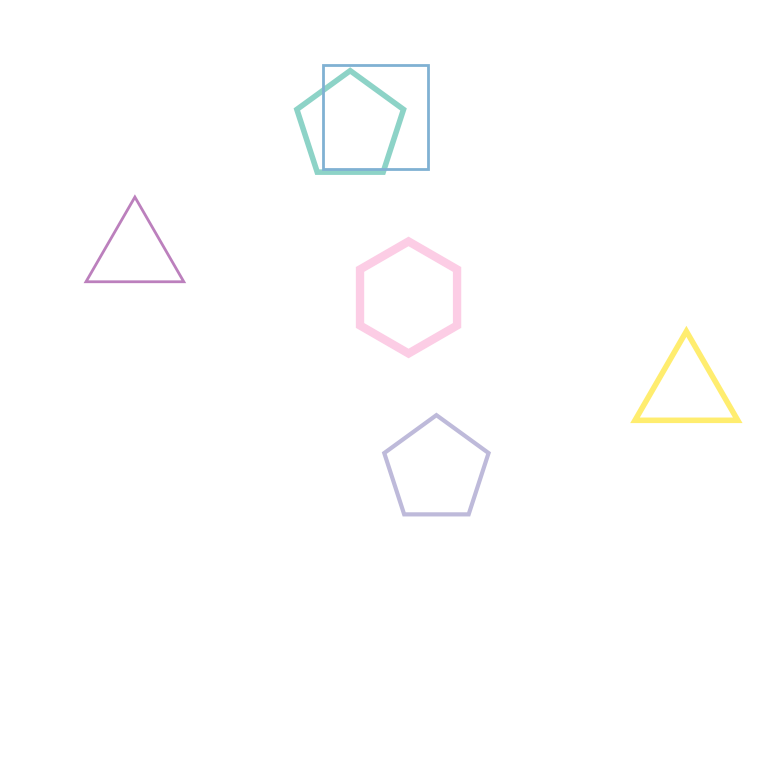[{"shape": "pentagon", "thickness": 2, "radius": 0.36, "center": [0.455, 0.835]}, {"shape": "pentagon", "thickness": 1.5, "radius": 0.36, "center": [0.567, 0.39]}, {"shape": "square", "thickness": 1, "radius": 0.34, "center": [0.488, 0.848]}, {"shape": "hexagon", "thickness": 3, "radius": 0.36, "center": [0.531, 0.614]}, {"shape": "triangle", "thickness": 1, "radius": 0.37, "center": [0.175, 0.671]}, {"shape": "triangle", "thickness": 2, "radius": 0.39, "center": [0.891, 0.493]}]